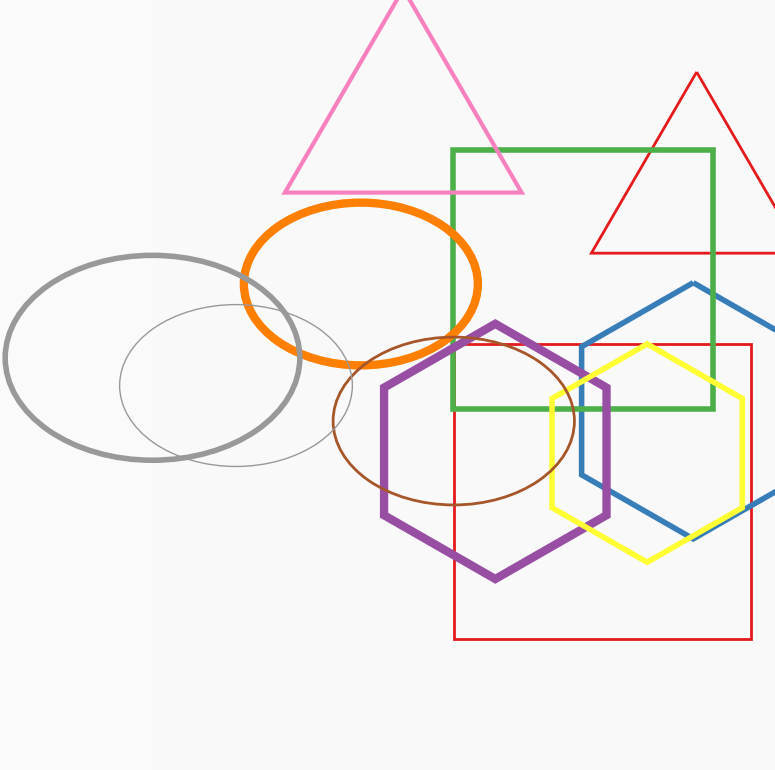[{"shape": "square", "thickness": 1, "radius": 0.96, "center": [0.778, 0.362]}, {"shape": "triangle", "thickness": 1, "radius": 0.78, "center": [0.899, 0.75]}, {"shape": "hexagon", "thickness": 2, "radius": 0.83, "center": [0.895, 0.467]}, {"shape": "square", "thickness": 2, "radius": 0.84, "center": [0.752, 0.637]}, {"shape": "hexagon", "thickness": 3, "radius": 0.83, "center": [0.639, 0.414]}, {"shape": "oval", "thickness": 3, "radius": 0.75, "center": [0.466, 0.631]}, {"shape": "hexagon", "thickness": 2, "radius": 0.71, "center": [0.835, 0.412]}, {"shape": "oval", "thickness": 1, "radius": 0.78, "center": [0.586, 0.453]}, {"shape": "triangle", "thickness": 1.5, "radius": 0.88, "center": [0.52, 0.838]}, {"shape": "oval", "thickness": 2, "radius": 0.95, "center": [0.197, 0.535]}, {"shape": "oval", "thickness": 0.5, "radius": 0.75, "center": [0.305, 0.499]}]